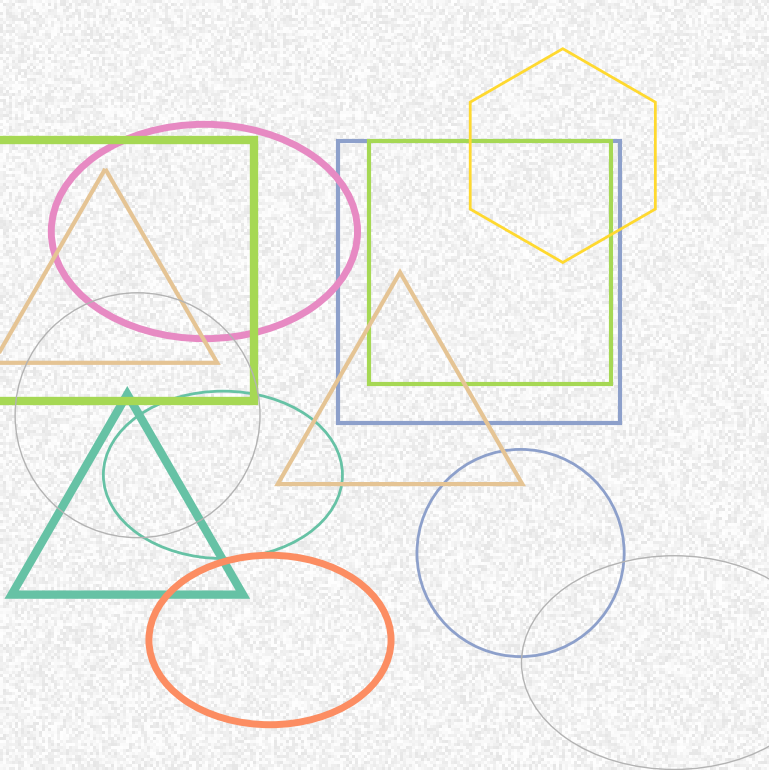[{"shape": "oval", "thickness": 1, "radius": 0.78, "center": [0.289, 0.383]}, {"shape": "triangle", "thickness": 3, "radius": 0.87, "center": [0.165, 0.314]}, {"shape": "oval", "thickness": 2.5, "radius": 0.79, "center": [0.351, 0.169]}, {"shape": "circle", "thickness": 1, "radius": 0.67, "center": [0.676, 0.282]}, {"shape": "square", "thickness": 1.5, "radius": 0.92, "center": [0.622, 0.633]}, {"shape": "oval", "thickness": 2.5, "radius": 0.99, "center": [0.265, 0.699]}, {"shape": "square", "thickness": 3, "radius": 0.85, "center": [0.16, 0.648]}, {"shape": "square", "thickness": 1.5, "radius": 0.79, "center": [0.637, 0.659]}, {"shape": "hexagon", "thickness": 1, "radius": 0.69, "center": [0.731, 0.798]}, {"shape": "triangle", "thickness": 1.5, "radius": 0.92, "center": [0.52, 0.463]}, {"shape": "triangle", "thickness": 1.5, "radius": 0.84, "center": [0.137, 0.613]}, {"shape": "circle", "thickness": 0.5, "radius": 0.8, "center": [0.179, 0.461]}, {"shape": "oval", "thickness": 0.5, "radius": 0.99, "center": [0.876, 0.139]}]